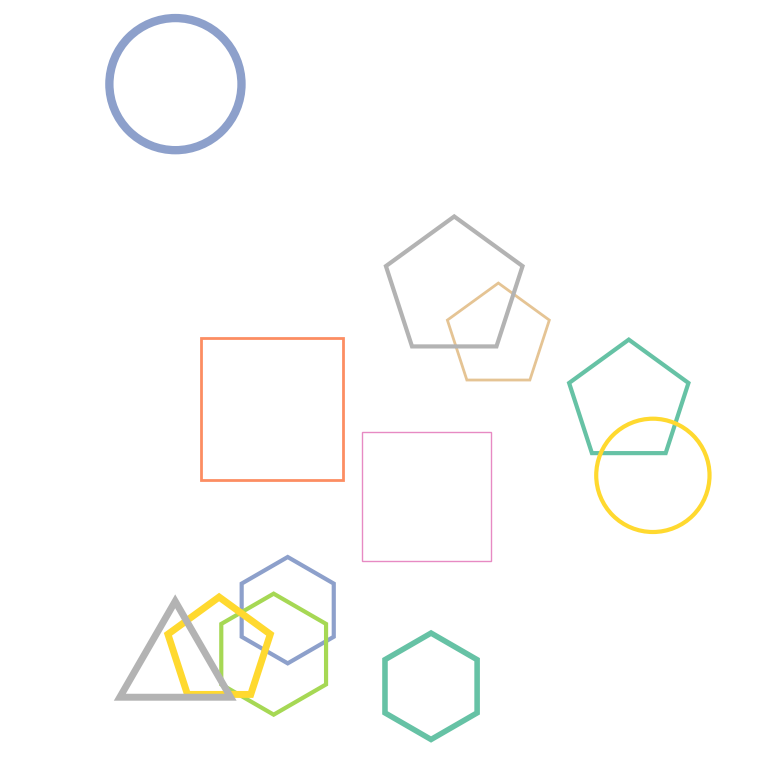[{"shape": "hexagon", "thickness": 2, "radius": 0.35, "center": [0.56, 0.109]}, {"shape": "pentagon", "thickness": 1.5, "radius": 0.41, "center": [0.817, 0.477]}, {"shape": "square", "thickness": 1, "radius": 0.46, "center": [0.353, 0.468]}, {"shape": "hexagon", "thickness": 1.5, "radius": 0.35, "center": [0.374, 0.208]}, {"shape": "circle", "thickness": 3, "radius": 0.43, "center": [0.228, 0.891]}, {"shape": "square", "thickness": 0.5, "radius": 0.42, "center": [0.554, 0.355]}, {"shape": "hexagon", "thickness": 1.5, "radius": 0.39, "center": [0.355, 0.15]}, {"shape": "pentagon", "thickness": 2.5, "radius": 0.35, "center": [0.285, 0.155]}, {"shape": "circle", "thickness": 1.5, "radius": 0.37, "center": [0.848, 0.383]}, {"shape": "pentagon", "thickness": 1, "radius": 0.35, "center": [0.647, 0.563]}, {"shape": "triangle", "thickness": 2.5, "radius": 0.42, "center": [0.228, 0.136]}, {"shape": "pentagon", "thickness": 1.5, "radius": 0.47, "center": [0.59, 0.626]}]